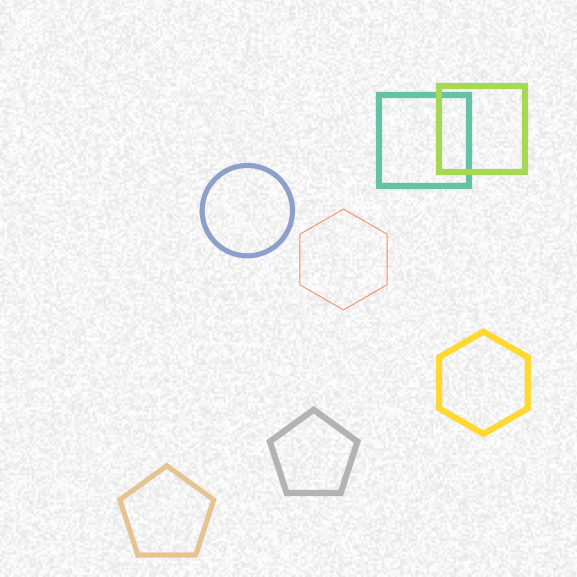[{"shape": "square", "thickness": 3, "radius": 0.39, "center": [0.735, 0.756]}, {"shape": "hexagon", "thickness": 0.5, "radius": 0.44, "center": [0.595, 0.55]}, {"shape": "circle", "thickness": 2.5, "radius": 0.39, "center": [0.428, 0.634]}, {"shape": "square", "thickness": 3, "radius": 0.37, "center": [0.835, 0.775]}, {"shape": "hexagon", "thickness": 3, "radius": 0.44, "center": [0.837, 0.336]}, {"shape": "pentagon", "thickness": 2.5, "radius": 0.43, "center": [0.289, 0.107]}, {"shape": "pentagon", "thickness": 3, "radius": 0.4, "center": [0.543, 0.21]}]